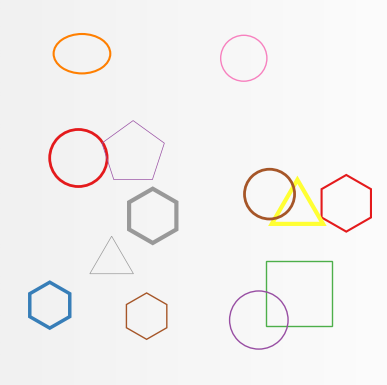[{"shape": "circle", "thickness": 2, "radius": 0.37, "center": [0.202, 0.59]}, {"shape": "hexagon", "thickness": 1.5, "radius": 0.37, "center": [0.894, 0.472]}, {"shape": "hexagon", "thickness": 2.5, "radius": 0.3, "center": [0.128, 0.207]}, {"shape": "square", "thickness": 1, "radius": 0.43, "center": [0.772, 0.237]}, {"shape": "pentagon", "thickness": 0.5, "radius": 0.42, "center": [0.344, 0.602]}, {"shape": "circle", "thickness": 1, "radius": 0.38, "center": [0.668, 0.169]}, {"shape": "oval", "thickness": 1.5, "radius": 0.37, "center": [0.212, 0.861]}, {"shape": "triangle", "thickness": 3, "radius": 0.38, "center": [0.768, 0.457]}, {"shape": "hexagon", "thickness": 1, "radius": 0.3, "center": [0.378, 0.179]}, {"shape": "circle", "thickness": 2, "radius": 0.32, "center": [0.696, 0.496]}, {"shape": "circle", "thickness": 1, "radius": 0.3, "center": [0.629, 0.849]}, {"shape": "hexagon", "thickness": 3, "radius": 0.35, "center": [0.394, 0.439]}, {"shape": "triangle", "thickness": 0.5, "radius": 0.33, "center": [0.288, 0.322]}]